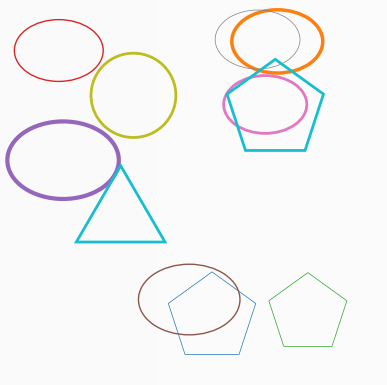[{"shape": "pentagon", "thickness": 0.5, "radius": 0.59, "center": [0.547, 0.175]}, {"shape": "oval", "thickness": 2.5, "radius": 0.59, "center": [0.716, 0.892]}, {"shape": "pentagon", "thickness": 0.5, "radius": 0.53, "center": [0.794, 0.186]}, {"shape": "oval", "thickness": 1, "radius": 0.57, "center": [0.152, 0.869]}, {"shape": "oval", "thickness": 3, "radius": 0.72, "center": [0.163, 0.584]}, {"shape": "oval", "thickness": 1, "radius": 0.65, "center": [0.488, 0.222]}, {"shape": "oval", "thickness": 2, "radius": 0.54, "center": [0.684, 0.729]}, {"shape": "oval", "thickness": 0.5, "radius": 0.55, "center": [0.665, 0.897]}, {"shape": "circle", "thickness": 2, "radius": 0.55, "center": [0.344, 0.752]}, {"shape": "pentagon", "thickness": 2, "radius": 0.65, "center": [0.71, 0.715]}, {"shape": "triangle", "thickness": 2, "radius": 0.66, "center": [0.311, 0.437]}]